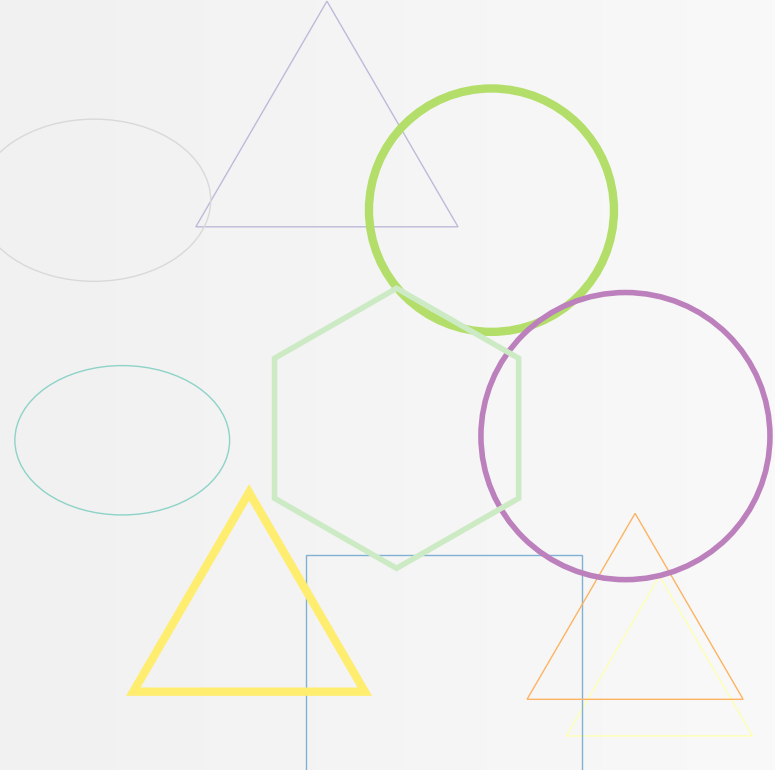[{"shape": "oval", "thickness": 0.5, "radius": 0.69, "center": [0.158, 0.428]}, {"shape": "triangle", "thickness": 0.5, "radius": 0.69, "center": [0.851, 0.114]}, {"shape": "triangle", "thickness": 0.5, "radius": 0.98, "center": [0.422, 0.803]}, {"shape": "square", "thickness": 0.5, "radius": 0.89, "center": [0.573, 0.101]}, {"shape": "triangle", "thickness": 0.5, "radius": 0.8, "center": [0.819, 0.172]}, {"shape": "circle", "thickness": 3, "radius": 0.79, "center": [0.634, 0.727]}, {"shape": "oval", "thickness": 0.5, "radius": 0.75, "center": [0.121, 0.74]}, {"shape": "circle", "thickness": 2, "radius": 0.93, "center": [0.807, 0.434]}, {"shape": "hexagon", "thickness": 2, "radius": 0.91, "center": [0.512, 0.444]}, {"shape": "triangle", "thickness": 3, "radius": 0.86, "center": [0.321, 0.188]}]